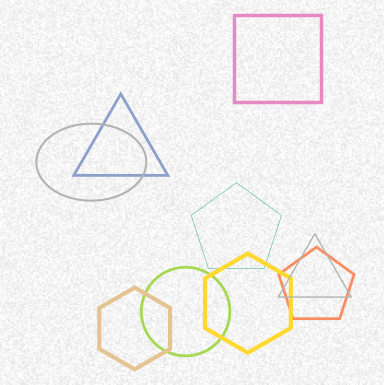[{"shape": "pentagon", "thickness": 0.5, "radius": 0.62, "center": [0.614, 0.402]}, {"shape": "pentagon", "thickness": 2, "radius": 0.51, "center": [0.822, 0.255]}, {"shape": "triangle", "thickness": 2, "radius": 0.7, "center": [0.314, 0.615]}, {"shape": "square", "thickness": 2.5, "radius": 0.56, "center": [0.721, 0.849]}, {"shape": "circle", "thickness": 2, "radius": 0.58, "center": [0.482, 0.191]}, {"shape": "hexagon", "thickness": 3, "radius": 0.64, "center": [0.644, 0.213]}, {"shape": "hexagon", "thickness": 3, "radius": 0.53, "center": [0.35, 0.147]}, {"shape": "triangle", "thickness": 1, "radius": 0.55, "center": [0.818, 0.283]}, {"shape": "oval", "thickness": 1.5, "radius": 0.71, "center": [0.237, 0.579]}]